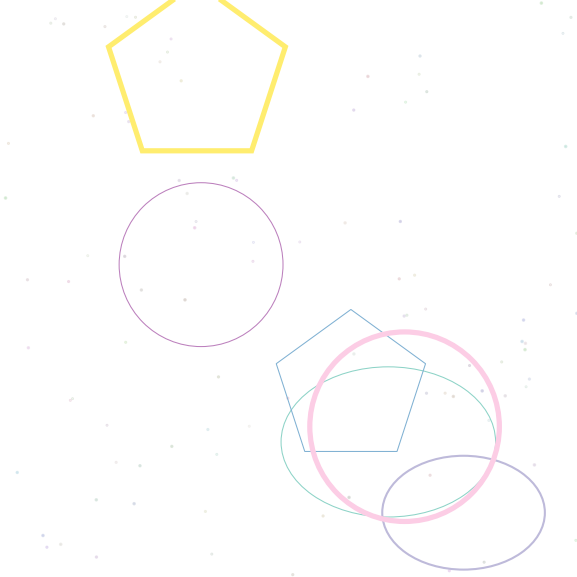[{"shape": "oval", "thickness": 0.5, "radius": 0.93, "center": [0.672, 0.234]}, {"shape": "oval", "thickness": 1, "radius": 0.7, "center": [0.803, 0.111]}, {"shape": "pentagon", "thickness": 0.5, "radius": 0.68, "center": [0.608, 0.327]}, {"shape": "circle", "thickness": 2.5, "radius": 0.82, "center": [0.701, 0.26]}, {"shape": "circle", "thickness": 0.5, "radius": 0.71, "center": [0.348, 0.541]}, {"shape": "pentagon", "thickness": 2.5, "radius": 0.8, "center": [0.341, 0.868]}]